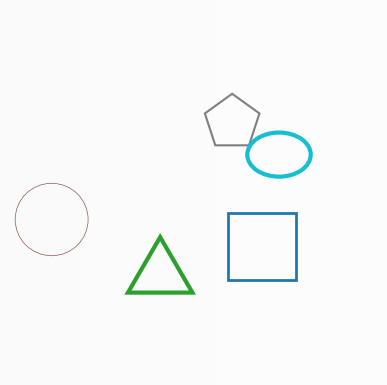[{"shape": "square", "thickness": 2, "radius": 0.44, "center": [0.677, 0.359]}, {"shape": "triangle", "thickness": 3, "radius": 0.48, "center": [0.413, 0.288]}, {"shape": "circle", "thickness": 0.5, "radius": 0.47, "center": [0.133, 0.43]}, {"shape": "pentagon", "thickness": 1.5, "radius": 0.37, "center": [0.599, 0.682]}, {"shape": "oval", "thickness": 3, "radius": 0.41, "center": [0.72, 0.598]}]